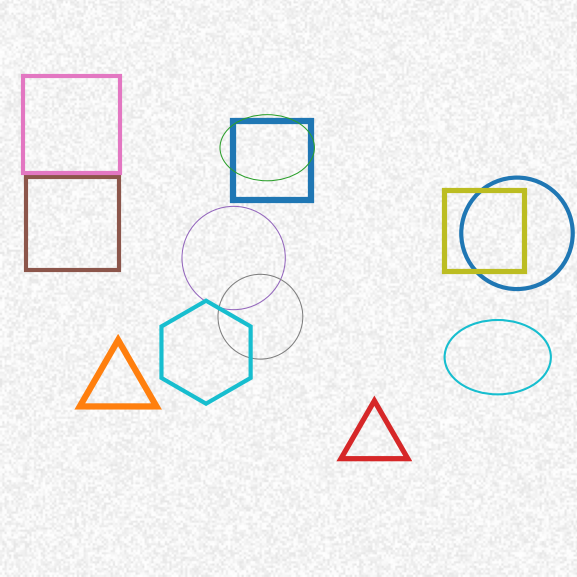[{"shape": "circle", "thickness": 2, "radius": 0.48, "center": [0.895, 0.595]}, {"shape": "square", "thickness": 3, "radius": 0.34, "center": [0.471, 0.721]}, {"shape": "triangle", "thickness": 3, "radius": 0.38, "center": [0.205, 0.334]}, {"shape": "oval", "thickness": 0.5, "radius": 0.41, "center": [0.463, 0.743]}, {"shape": "triangle", "thickness": 2.5, "radius": 0.33, "center": [0.648, 0.238]}, {"shape": "circle", "thickness": 0.5, "radius": 0.45, "center": [0.405, 0.552]}, {"shape": "square", "thickness": 2, "radius": 0.4, "center": [0.126, 0.611]}, {"shape": "square", "thickness": 2, "radius": 0.42, "center": [0.124, 0.783]}, {"shape": "circle", "thickness": 0.5, "radius": 0.37, "center": [0.451, 0.451]}, {"shape": "square", "thickness": 2.5, "radius": 0.35, "center": [0.839, 0.6]}, {"shape": "oval", "thickness": 1, "radius": 0.46, "center": [0.862, 0.381]}, {"shape": "hexagon", "thickness": 2, "radius": 0.45, "center": [0.357, 0.389]}]